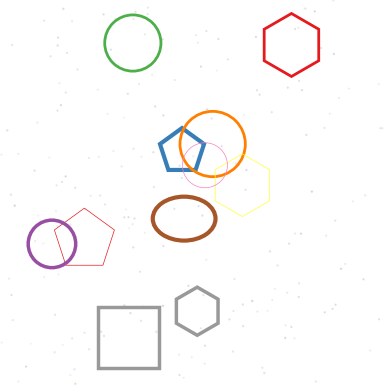[{"shape": "hexagon", "thickness": 2, "radius": 0.41, "center": [0.757, 0.883]}, {"shape": "pentagon", "thickness": 0.5, "radius": 0.41, "center": [0.219, 0.377]}, {"shape": "pentagon", "thickness": 3, "radius": 0.3, "center": [0.473, 0.607]}, {"shape": "circle", "thickness": 2, "radius": 0.37, "center": [0.345, 0.888]}, {"shape": "circle", "thickness": 2.5, "radius": 0.31, "center": [0.135, 0.366]}, {"shape": "circle", "thickness": 2, "radius": 0.42, "center": [0.552, 0.626]}, {"shape": "hexagon", "thickness": 0.5, "radius": 0.41, "center": [0.629, 0.519]}, {"shape": "oval", "thickness": 3, "radius": 0.41, "center": [0.478, 0.432]}, {"shape": "circle", "thickness": 0.5, "radius": 0.29, "center": [0.532, 0.571]}, {"shape": "square", "thickness": 2.5, "radius": 0.4, "center": [0.333, 0.124]}, {"shape": "hexagon", "thickness": 2.5, "radius": 0.31, "center": [0.512, 0.192]}]